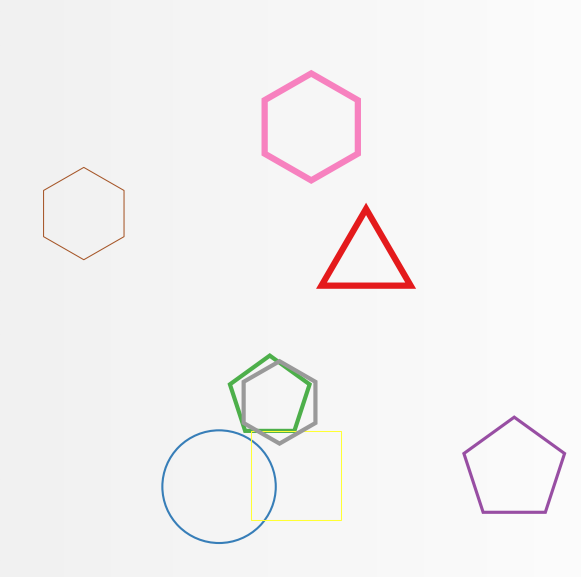[{"shape": "triangle", "thickness": 3, "radius": 0.44, "center": [0.63, 0.549]}, {"shape": "circle", "thickness": 1, "radius": 0.49, "center": [0.377, 0.156]}, {"shape": "pentagon", "thickness": 2, "radius": 0.36, "center": [0.464, 0.311]}, {"shape": "pentagon", "thickness": 1.5, "radius": 0.46, "center": [0.885, 0.186]}, {"shape": "square", "thickness": 0.5, "radius": 0.39, "center": [0.509, 0.175]}, {"shape": "hexagon", "thickness": 0.5, "radius": 0.4, "center": [0.144, 0.629]}, {"shape": "hexagon", "thickness": 3, "radius": 0.46, "center": [0.535, 0.779]}, {"shape": "hexagon", "thickness": 2, "radius": 0.36, "center": [0.481, 0.302]}]